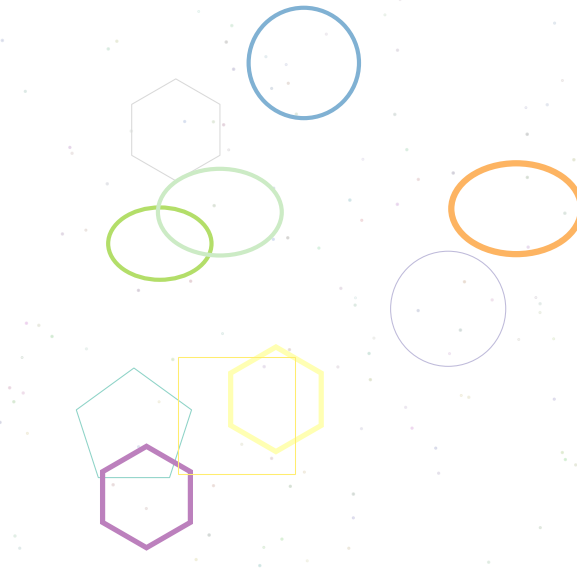[{"shape": "pentagon", "thickness": 0.5, "radius": 0.52, "center": [0.232, 0.257]}, {"shape": "hexagon", "thickness": 2.5, "radius": 0.45, "center": [0.478, 0.308]}, {"shape": "circle", "thickness": 0.5, "radius": 0.5, "center": [0.776, 0.464]}, {"shape": "circle", "thickness": 2, "radius": 0.48, "center": [0.526, 0.89]}, {"shape": "oval", "thickness": 3, "radius": 0.56, "center": [0.894, 0.638]}, {"shape": "oval", "thickness": 2, "radius": 0.45, "center": [0.277, 0.577]}, {"shape": "hexagon", "thickness": 0.5, "radius": 0.44, "center": [0.304, 0.774]}, {"shape": "hexagon", "thickness": 2.5, "radius": 0.44, "center": [0.254, 0.138]}, {"shape": "oval", "thickness": 2, "radius": 0.54, "center": [0.381, 0.632]}, {"shape": "square", "thickness": 0.5, "radius": 0.51, "center": [0.409, 0.28]}]